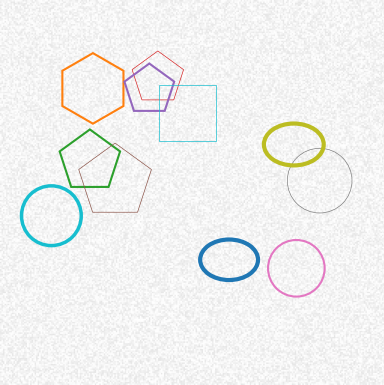[{"shape": "oval", "thickness": 3, "radius": 0.38, "center": [0.595, 0.325]}, {"shape": "hexagon", "thickness": 1.5, "radius": 0.46, "center": [0.241, 0.77]}, {"shape": "pentagon", "thickness": 1.5, "radius": 0.41, "center": [0.233, 0.581]}, {"shape": "pentagon", "thickness": 0.5, "radius": 0.35, "center": [0.41, 0.797]}, {"shape": "pentagon", "thickness": 1.5, "radius": 0.34, "center": [0.388, 0.767]}, {"shape": "pentagon", "thickness": 0.5, "radius": 0.5, "center": [0.299, 0.529]}, {"shape": "circle", "thickness": 1.5, "radius": 0.37, "center": [0.77, 0.303]}, {"shape": "circle", "thickness": 0.5, "radius": 0.42, "center": [0.83, 0.531]}, {"shape": "oval", "thickness": 3, "radius": 0.39, "center": [0.763, 0.625]}, {"shape": "square", "thickness": 0.5, "radius": 0.37, "center": [0.487, 0.706]}, {"shape": "circle", "thickness": 2.5, "radius": 0.39, "center": [0.133, 0.44]}]